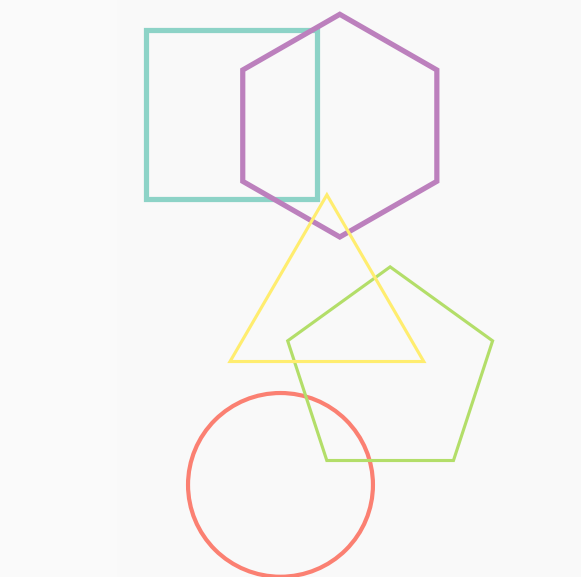[{"shape": "square", "thickness": 2.5, "radius": 0.73, "center": [0.399, 0.801]}, {"shape": "circle", "thickness": 2, "radius": 0.8, "center": [0.483, 0.16]}, {"shape": "pentagon", "thickness": 1.5, "radius": 0.93, "center": [0.671, 0.352]}, {"shape": "hexagon", "thickness": 2.5, "radius": 0.96, "center": [0.585, 0.782]}, {"shape": "triangle", "thickness": 1.5, "radius": 0.96, "center": [0.562, 0.469]}]